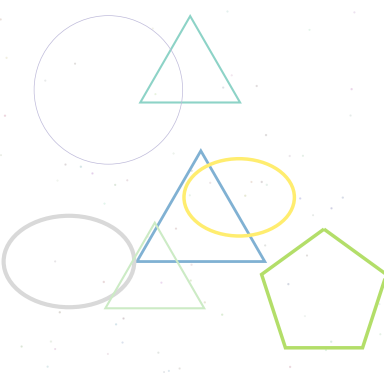[{"shape": "triangle", "thickness": 1.5, "radius": 0.75, "center": [0.494, 0.809]}, {"shape": "circle", "thickness": 0.5, "radius": 0.96, "center": [0.282, 0.766]}, {"shape": "triangle", "thickness": 2, "radius": 0.96, "center": [0.522, 0.417]}, {"shape": "pentagon", "thickness": 2.5, "radius": 0.85, "center": [0.842, 0.234]}, {"shape": "oval", "thickness": 3, "radius": 0.85, "center": [0.179, 0.321]}, {"shape": "triangle", "thickness": 1.5, "radius": 0.74, "center": [0.402, 0.273]}, {"shape": "oval", "thickness": 2.5, "radius": 0.72, "center": [0.621, 0.487]}]